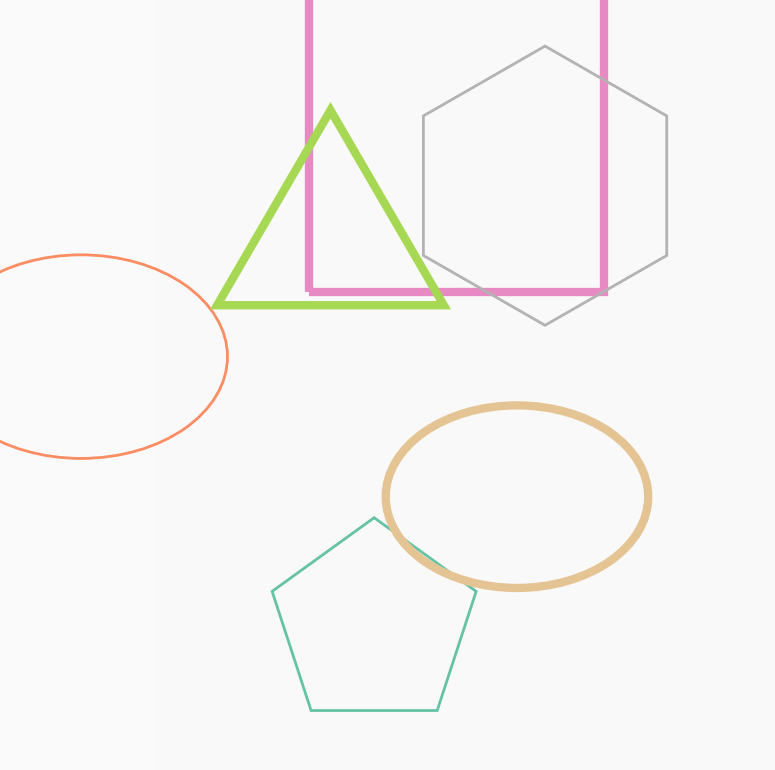[{"shape": "pentagon", "thickness": 1, "radius": 0.69, "center": [0.483, 0.189]}, {"shape": "oval", "thickness": 1, "radius": 0.94, "center": [0.105, 0.537]}, {"shape": "square", "thickness": 3, "radius": 0.95, "center": [0.589, 0.811]}, {"shape": "triangle", "thickness": 3, "radius": 0.84, "center": [0.426, 0.688]}, {"shape": "oval", "thickness": 3, "radius": 0.85, "center": [0.667, 0.355]}, {"shape": "hexagon", "thickness": 1, "radius": 0.91, "center": [0.703, 0.759]}]